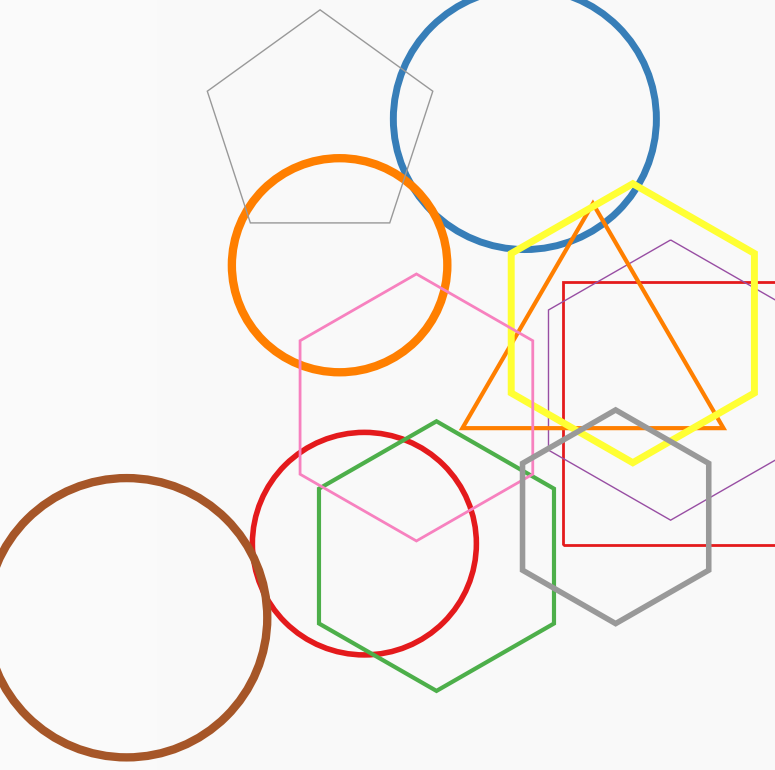[{"shape": "square", "thickness": 1, "radius": 0.85, "center": [0.897, 0.463]}, {"shape": "circle", "thickness": 2, "radius": 0.72, "center": [0.47, 0.294]}, {"shape": "circle", "thickness": 2.5, "radius": 0.85, "center": [0.677, 0.846]}, {"shape": "hexagon", "thickness": 1.5, "radius": 0.88, "center": [0.563, 0.278]}, {"shape": "hexagon", "thickness": 0.5, "radius": 0.91, "center": [0.865, 0.506]}, {"shape": "circle", "thickness": 3, "radius": 0.7, "center": [0.438, 0.656]}, {"shape": "triangle", "thickness": 1.5, "radius": 0.97, "center": [0.765, 0.541]}, {"shape": "hexagon", "thickness": 2.5, "radius": 0.91, "center": [0.817, 0.58]}, {"shape": "circle", "thickness": 3, "radius": 0.91, "center": [0.164, 0.198]}, {"shape": "hexagon", "thickness": 1, "radius": 0.87, "center": [0.537, 0.471]}, {"shape": "hexagon", "thickness": 2, "radius": 0.69, "center": [0.794, 0.329]}, {"shape": "pentagon", "thickness": 0.5, "radius": 0.76, "center": [0.413, 0.834]}]